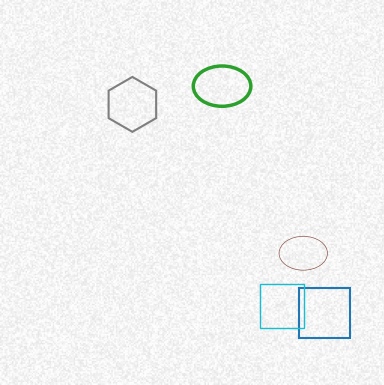[{"shape": "square", "thickness": 1.5, "radius": 0.33, "center": [0.843, 0.187]}, {"shape": "oval", "thickness": 2.5, "radius": 0.37, "center": [0.577, 0.776]}, {"shape": "oval", "thickness": 0.5, "radius": 0.31, "center": [0.788, 0.342]}, {"shape": "hexagon", "thickness": 1.5, "radius": 0.36, "center": [0.344, 0.729]}, {"shape": "square", "thickness": 1, "radius": 0.29, "center": [0.732, 0.205]}]